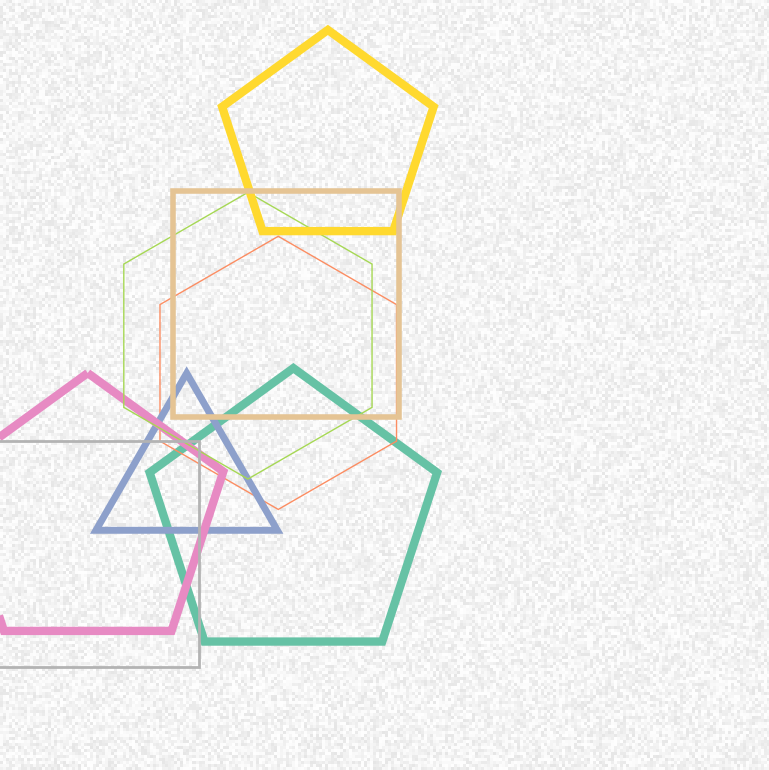[{"shape": "pentagon", "thickness": 3, "radius": 0.98, "center": [0.381, 0.326]}, {"shape": "hexagon", "thickness": 0.5, "radius": 0.89, "center": [0.361, 0.516]}, {"shape": "triangle", "thickness": 2.5, "radius": 0.68, "center": [0.242, 0.379]}, {"shape": "pentagon", "thickness": 3, "radius": 0.93, "center": [0.114, 0.33]}, {"shape": "hexagon", "thickness": 0.5, "radius": 0.93, "center": [0.322, 0.564]}, {"shape": "pentagon", "thickness": 3, "radius": 0.72, "center": [0.426, 0.817]}, {"shape": "square", "thickness": 2, "radius": 0.73, "center": [0.372, 0.606]}, {"shape": "square", "thickness": 1, "radius": 0.74, "center": [0.112, 0.28]}]